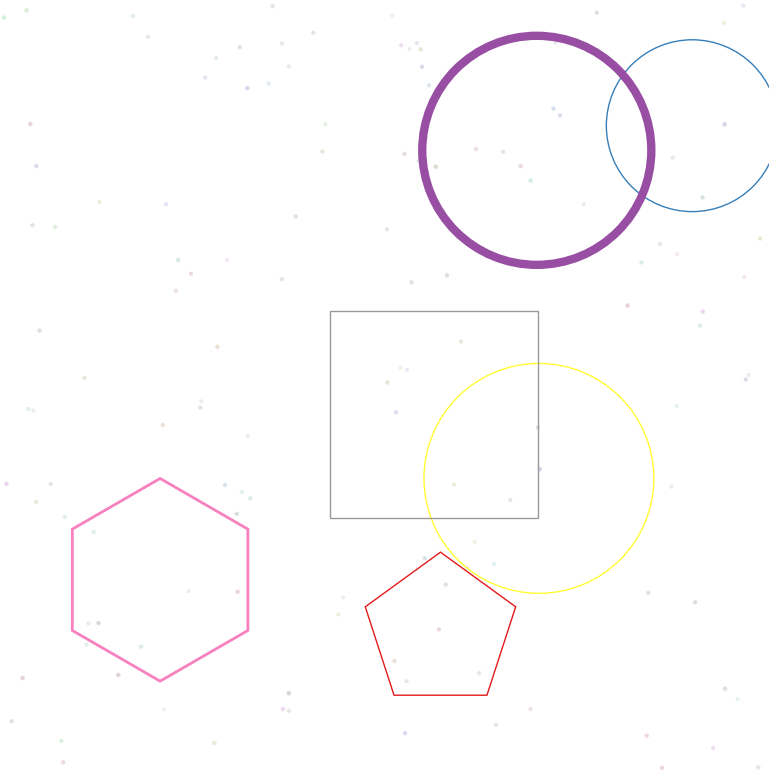[{"shape": "pentagon", "thickness": 0.5, "radius": 0.51, "center": [0.572, 0.18]}, {"shape": "circle", "thickness": 0.5, "radius": 0.56, "center": [0.899, 0.837]}, {"shape": "circle", "thickness": 3, "radius": 0.74, "center": [0.697, 0.805]}, {"shape": "circle", "thickness": 0.5, "radius": 0.75, "center": [0.7, 0.379]}, {"shape": "hexagon", "thickness": 1, "radius": 0.66, "center": [0.208, 0.247]}, {"shape": "square", "thickness": 0.5, "radius": 0.67, "center": [0.564, 0.461]}]